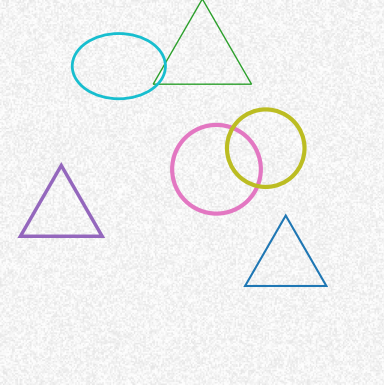[{"shape": "triangle", "thickness": 1.5, "radius": 0.61, "center": [0.742, 0.318]}, {"shape": "triangle", "thickness": 1, "radius": 0.74, "center": [0.526, 0.855]}, {"shape": "triangle", "thickness": 2.5, "radius": 0.61, "center": [0.159, 0.448]}, {"shape": "circle", "thickness": 3, "radius": 0.58, "center": [0.562, 0.56]}, {"shape": "circle", "thickness": 3, "radius": 0.5, "center": [0.69, 0.615]}, {"shape": "oval", "thickness": 2, "radius": 0.61, "center": [0.309, 0.828]}]